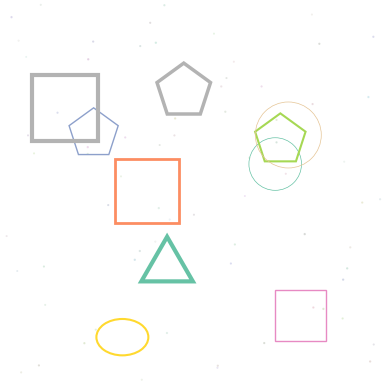[{"shape": "triangle", "thickness": 3, "radius": 0.39, "center": [0.434, 0.308]}, {"shape": "circle", "thickness": 0.5, "radius": 0.34, "center": [0.715, 0.574]}, {"shape": "square", "thickness": 2, "radius": 0.42, "center": [0.381, 0.504]}, {"shape": "pentagon", "thickness": 1, "radius": 0.34, "center": [0.243, 0.653]}, {"shape": "square", "thickness": 1, "radius": 0.34, "center": [0.78, 0.18]}, {"shape": "pentagon", "thickness": 1.5, "radius": 0.34, "center": [0.728, 0.637]}, {"shape": "oval", "thickness": 1.5, "radius": 0.34, "center": [0.318, 0.124]}, {"shape": "circle", "thickness": 0.5, "radius": 0.43, "center": [0.749, 0.649]}, {"shape": "square", "thickness": 3, "radius": 0.43, "center": [0.169, 0.72]}, {"shape": "pentagon", "thickness": 2.5, "radius": 0.37, "center": [0.477, 0.763]}]